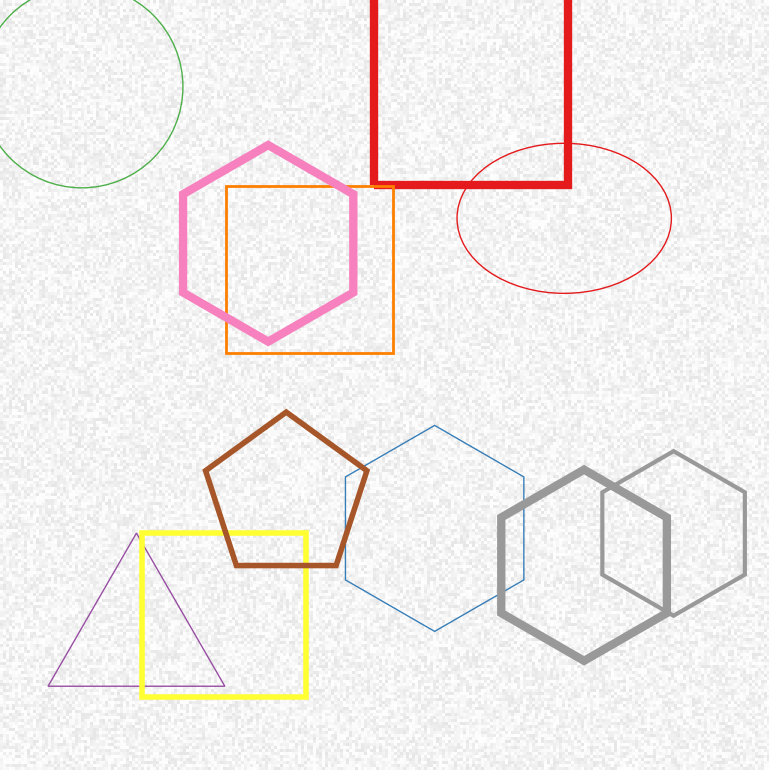[{"shape": "oval", "thickness": 0.5, "radius": 0.7, "center": [0.733, 0.716]}, {"shape": "square", "thickness": 3, "radius": 0.63, "center": [0.612, 0.885]}, {"shape": "hexagon", "thickness": 0.5, "radius": 0.67, "center": [0.564, 0.314]}, {"shape": "circle", "thickness": 0.5, "radius": 0.66, "center": [0.106, 0.887]}, {"shape": "triangle", "thickness": 0.5, "radius": 0.66, "center": [0.177, 0.175]}, {"shape": "square", "thickness": 1, "radius": 0.54, "center": [0.402, 0.65]}, {"shape": "square", "thickness": 2, "radius": 0.53, "center": [0.291, 0.201]}, {"shape": "pentagon", "thickness": 2, "radius": 0.55, "center": [0.372, 0.355]}, {"shape": "hexagon", "thickness": 3, "radius": 0.64, "center": [0.348, 0.684]}, {"shape": "hexagon", "thickness": 1.5, "radius": 0.53, "center": [0.875, 0.307]}, {"shape": "hexagon", "thickness": 3, "radius": 0.62, "center": [0.759, 0.266]}]